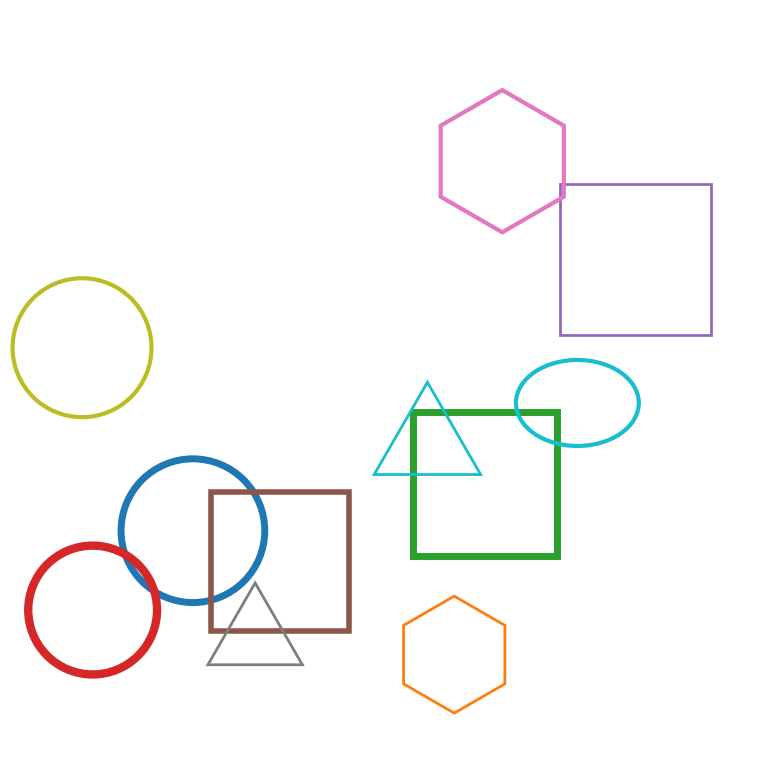[{"shape": "circle", "thickness": 2.5, "radius": 0.47, "center": [0.251, 0.311]}, {"shape": "hexagon", "thickness": 1, "radius": 0.38, "center": [0.59, 0.15]}, {"shape": "square", "thickness": 2.5, "radius": 0.47, "center": [0.63, 0.372]}, {"shape": "circle", "thickness": 3, "radius": 0.42, "center": [0.12, 0.208]}, {"shape": "square", "thickness": 1, "radius": 0.49, "center": [0.825, 0.663]}, {"shape": "square", "thickness": 2, "radius": 0.45, "center": [0.364, 0.27]}, {"shape": "hexagon", "thickness": 1.5, "radius": 0.46, "center": [0.652, 0.791]}, {"shape": "triangle", "thickness": 1, "radius": 0.35, "center": [0.331, 0.172]}, {"shape": "circle", "thickness": 1.5, "radius": 0.45, "center": [0.107, 0.548]}, {"shape": "oval", "thickness": 1.5, "radius": 0.4, "center": [0.75, 0.477]}, {"shape": "triangle", "thickness": 1, "radius": 0.4, "center": [0.555, 0.424]}]